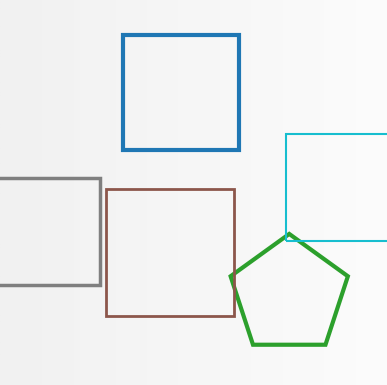[{"shape": "square", "thickness": 3, "radius": 0.75, "center": [0.467, 0.76]}, {"shape": "pentagon", "thickness": 3, "radius": 0.8, "center": [0.746, 0.233]}, {"shape": "square", "thickness": 2, "radius": 0.82, "center": [0.439, 0.344]}, {"shape": "square", "thickness": 2.5, "radius": 0.7, "center": [0.119, 0.399]}, {"shape": "square", "thickness": 1.5, "radius": 0.7, "center": [0.879, 0.513]}]